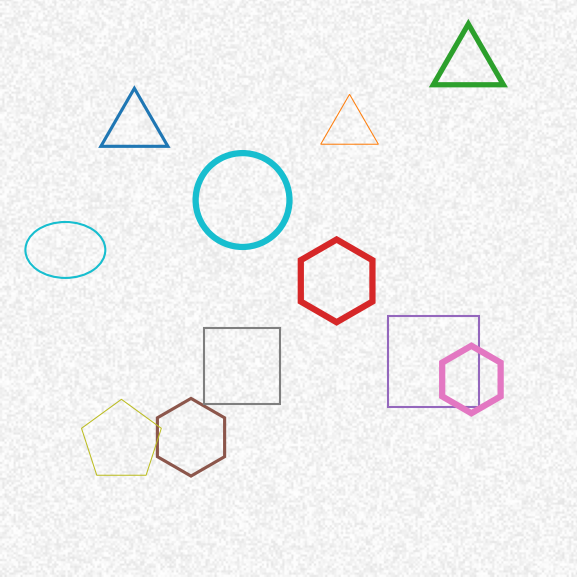[{"shape": "triangle", "thickness": 1.5, "radius": 0.33, "center": [0.233, 0.779]}, {"shape": "triangle", "thickness": 0.5, "radius": 0.29, "center": [0.605, 0.778]}, {"shape": "triangle", "thickness": 2.5, "radius": 0.35, "center": [0.811, 0.887]}, {"shape": "hexagon", "thickness": 3, "radius": 0.36, "center": [0.583, 0.513]}, {"shape": "square", "thickness": 1, "radius": 0.4, "center": [0.751, 0.373]}, {"shape": "hexagon", "thickness": 1.5, "radius": 0.34, "center": [0.331, 0.242]}, {"shape": "hexagon", "thickness": 3, "radius": 0.29, "center": [0.816, 0.342]}, {"shape": "square", "thickness": 1, "radius": 0.33, "center": [0.419, 0.365]}, {"shape": "pentagon", "thickness": 0.5, "radius": 0.36, "center": [0.21, 0.235]}, {"shape": "circle", "thickness": 3, "radius": 0.41, "center": [0.42, 0.653]}, {"shape": "oval", "thickness": 1, "radius": 0.35, "center": [0.113, 0.566]}]